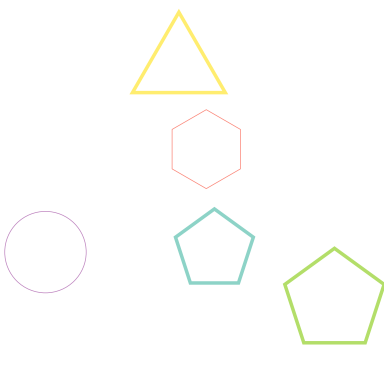[{"shape": "pentagon", "thickness": 2.5, "radius": 0.53, "center": [0.557, 0.351]}, {"shape": "hexagon", "thickness": 0.5, "radius": 0.51, "center": [0.536, 0.613]}, {"shape": "pentagon", "thickness": 2.5, "radius": 0.68, "center": [0.869, 0.219]}, {"shape": "circle", "thickness": 0.5, "radius": 0.53, "center": [0.118, 0.345]}, {"shape": "triangle", "thickness": 2.5, "radius": 0.7, "center": [0.465, 0.829]}]